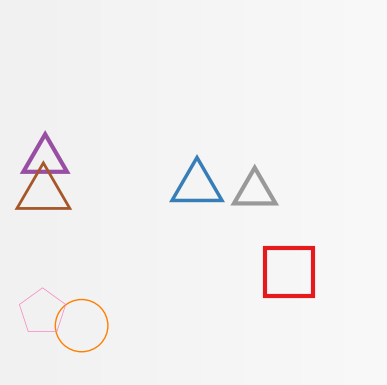[{"shape": "square", "thickness": 3, "radius": 0.31, "center": [0.746, 0.293]}, {"shape": "triangle", "thickness": 2.5, "radius": 0.37, "center": [0.508, 0.517]}, {"shape": "triangle", "thickness": 3, "radius": 0.33, "center": [0.117, 0.586]}, {"shape": "circle", "thickness": 1, "radius": 0.34, "center": [0.211, 0.154]}, {"shape": "triangle", "thickness": 2, "radius": 0.39, "center": [0.112, 0.498]}, {"shape": "pentagon", "thickness": 0.5, "radius": 0.31, "center": [0.11, 0.19]}, {"shape": "triangle", "thickness": 3, "radius": 0.31, "center": [0.657, 0.503]}]